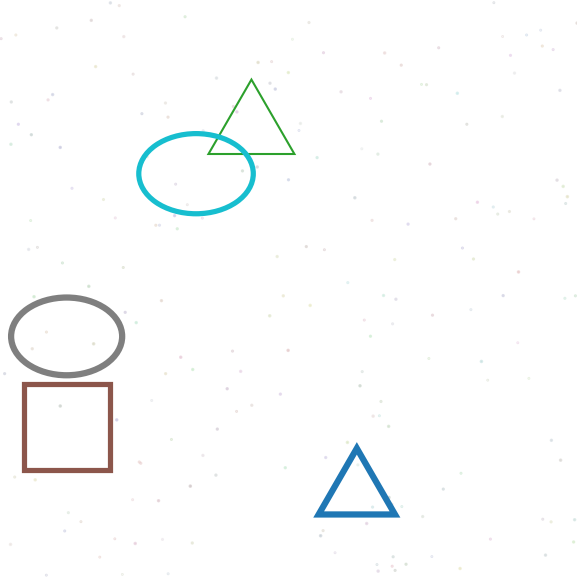[{"shape": "triangle", "thickness": 3, "radius": 0.38, "center": [0.618, 0.146]}, {"shape": "triangle", "thickness": 1, "radius": 0.43, "center": [0.435, 0.775]}, {"shape": "square", "thickness": 2.5, "radius": 0.37, "center": [0.116, 0.26]}, {"shape": "oval", "thickness": 3, "radius": 0.48, "center": [0.115, 0.417]}, {"shape": "oval", "thickness": 2.5, "radius": 0.5, "center": [0.339, 0.698]}]